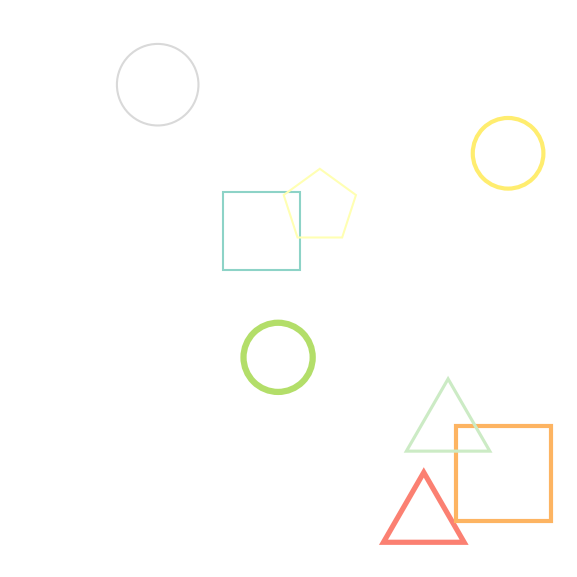[{"shape": "square", "thickness": 1, "radius": 0.33, "center": [0.452, 0.599]}, {"shape": "pentagon", "thickness": 1, "radius": 0.33, "center": [0.554, 0.641]}, {"shape": "triangle", "thickness": 2.5, "radius": 0.4, "center": [0.734, 0.1]}, {"shape": "square", "thickness": 2, "radius": 0.41, "center": [0.871, 0.179]}, {"shape": "circle", "thickness": 3, "radius": 0.3, "center": [0.482, 0.38]}, {"shape": "circle", "thickness": 1, "radius": 0.35, "center": [0.273, 0.852]}, {"shape": "triangle", "thickness": 1.5, "radius": 0.42, "center": [0.776, 0.26]}, {"shape": "circle", "thickness": 2, "radius": 0.31, "center": [0.88, 0.734]}]